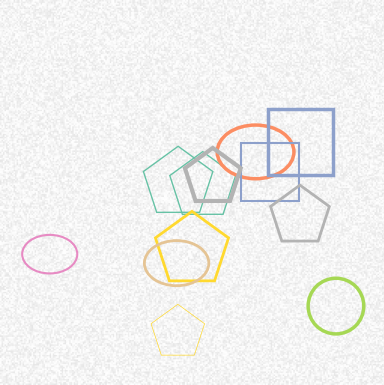[{"shape": "pentagon", "thickness": 1, "radius": 0.47, "center": [0.463, 0.525]}, {"shape": "pentagon", "thickness": 1, "radius": 0.45, "center": [0.527, 0.516]}, {"shape": "oval", "thickness": 2.5, "radius": 0.5, "center": [0.664, 0.605]}, {"shape": "square", "thickness": 1.5, "radius": 0.38, "center": [0.701, 0.553]}, {"shape": "square", "thickness": 2.5, "radius": 0.43, "center": [0.781, 0.632]}, {"shape": "oval", "thickness": 1.5, "radius": 0.36, "center": [0.129, 0.34]}, {"shape": "circle", "thickness": 2.5, "radius": 0.36, "center": [0.873, 0.205]}, {"shape": "pentagon", "thickness": 2, "radius": 0.5, "center": [0.499, 0.351]}, {"shape": "pentagon", "thickness": 0.5, "radius": 0.37, "center": [0.462, 0.137]}, {"shape": "oval", "thickness": 2, "radius": 0.42, "center": [0.459, 0.316]}, {"shape": "pentagon", "thickness": 2, "radius": 0.4, "center": [0.779, 0.439]}, {"shape": "pentagon", "thickness": 3, "radius": 0.38, "center": [0.553, 0.54]}]